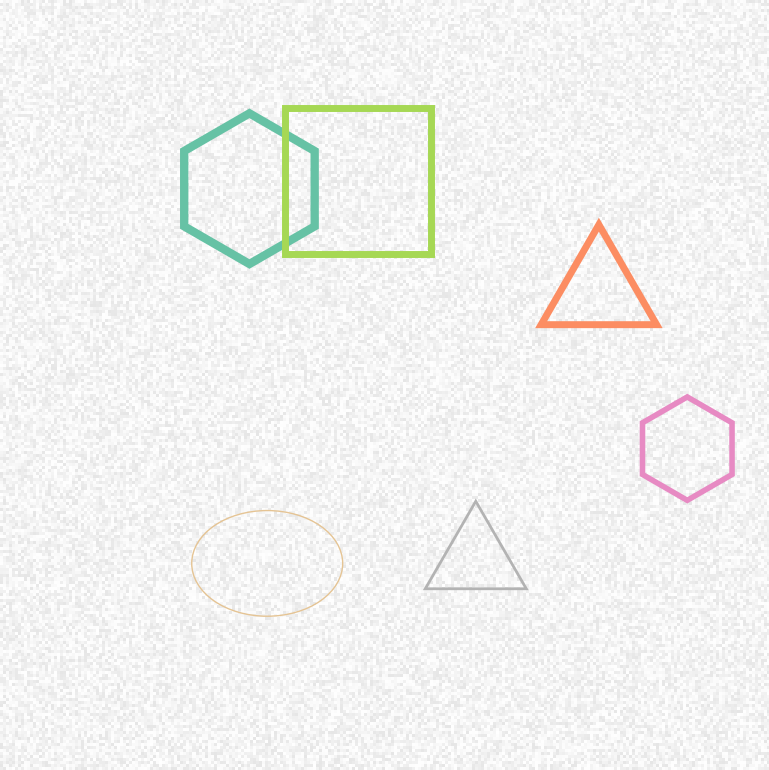[{"shape": "hexagon", "thickness": 3, "radius": 0.49, "center": [0.324, 0.755]}, {"shape": "triangle", "thickness": 2.5, "radius": 0.43, "center": [0.778, 0.622]}, {"shape": "hexagon", "thickness": 2, "radius": 0.34, "center": [0.893, 0.417]}, {"shape": "square", "thickness": 2.5, "radius": 0.47, "center": [0.465, 0.765]}, {"shape": "oval", "thickness": 0.5, "radius": 0.49, "center": [0.347, 0.268]}, {"shape": "triangle", "thickness": 1, "radius": 0.38, "center": [0.618, 0.273]}]